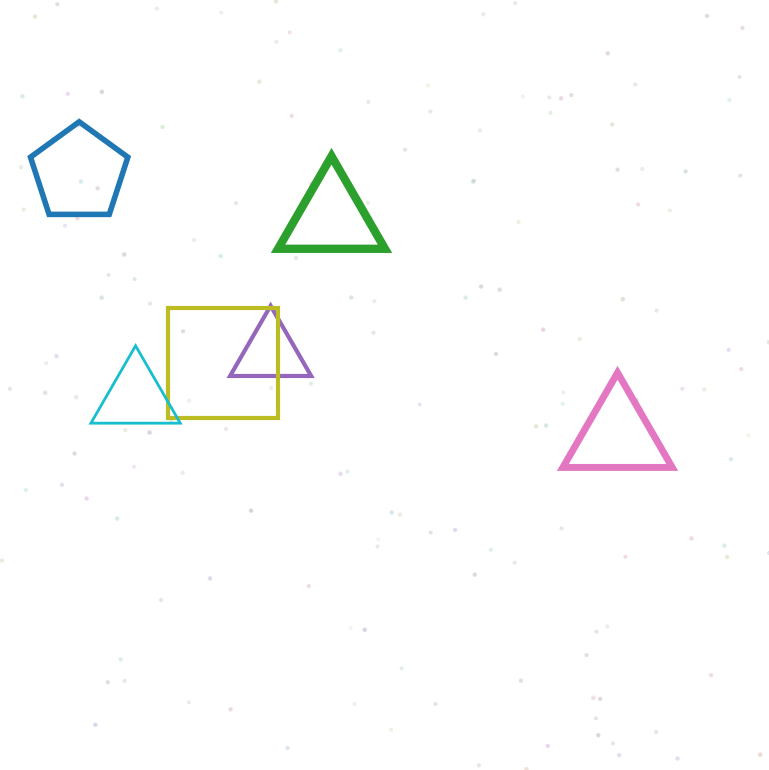[{"shape": "pentagon", "thickness": 2, "radius": 0.33, "center": [0.103, 0.775]}, {"shape": "triangle", "thickness": 3, "radius": 0.4, "center": [0.431, 0.717]}, {"shape": "triangle", "thickness": 1.5, "radius": 0.3, "center": [0.351, 0.542]}, {"shape": "triangle", "thickness": 2.5, "radius": 0.41, "center": [0.802, 0.434]}, {"shape": "square", "thickness": 1.5, "radius": 0.36, "center": [0.29, 0.528]}, {"shape": "triangle", "thickness": 1, "radius": 0.34, "center": [0.176, 0.484]}]